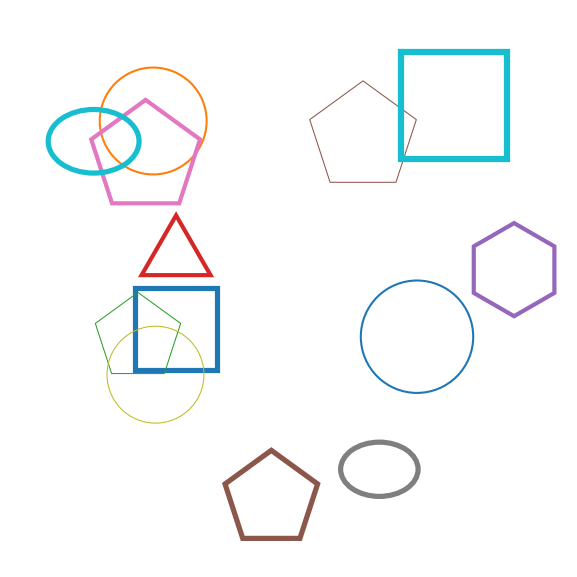[{"shape": "square", "thickness": 2.5, "radius": 0.36, "center": [0.304, 0.43]}, {"shape": "circle", "thickness": 1, "radius": 0.49, "center": [0.722, 0.416]}, {"shape": "circle", "thickness": 1, "radius": 0.46, "center": [0.265, 0.79]}, {"shape": "pentagon", "thickness": 0.5, "radius": 0.39, "center": [0.239, 0.415]}, {"shape": "triangle", "thickness": 2, "radius": 0.34, "center": [0.305, 0.557]}, {"shape": "hexagon", "thickness": 2, "radius": 0.4, "center": [0.89, 0.532]}, {"shape": "pentagon", "thickness": 0.5, "radius": 0.49, "center": [0.629, 0.762]}, {"shape": "pentagon", "thickness": 2.5, "radius": 0.42, "center": [0.47, 0.135]}, {"shape": "pentagon", "thickness": 2, "radius": 0.5, "center": [0.252, 0.727]}, {"shape": "oval", "thickness": 2.5, "radius": 0.34, "center": [0.657, 0.187]}, {"shape": "circle", "thickness": 0.5, "radius": 0.42, "center": [0.269, 0.35]}, {"shape": "oval", "thickness": 2.5, "radius": 0.39, "center": [0.162, 0.754]}, {"shape": "square", "thickness": 3, "radius": 0.46, "center": [0.786, 0.816]}]